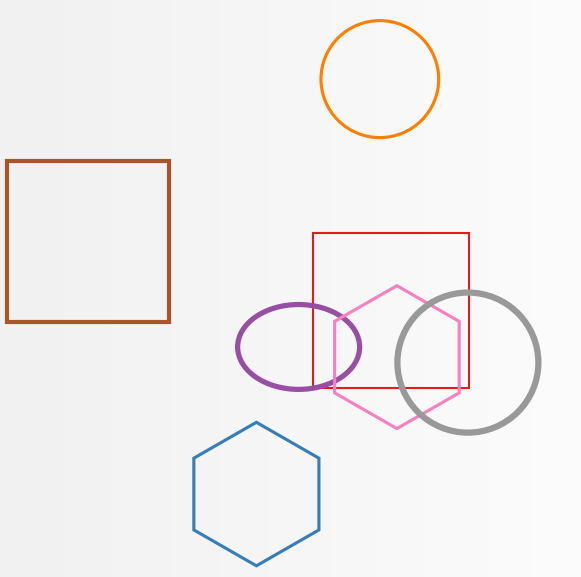[{"shape": "square", "thickness": 1, "radius": 0.67, "center": [0.672, 0.461]}, {"shape": "hexagon", "thickness": 1.5, "radius": 0.62, "center": [0.441, 0.144]}, {"shape": "oval", "thickness": 2.5, "radius": 0.52, "center": [0.514, 0.398]}, {"shape": "circle", "thickness": 1.5, "radius": 0.51, "center": [0.653, 0.862]}, {"shape": "square", "thickness": 2, "radius": 0.7, "center": [0.151, 0.581]}, {"shape": "hexagon", "thickness": 1.5, "radius": 0.62, "center": [0.683, 0.381]}, {"shape": "circle", "thickness": 3, "radius": 0.61, "center": [0.805, 0.371]}]